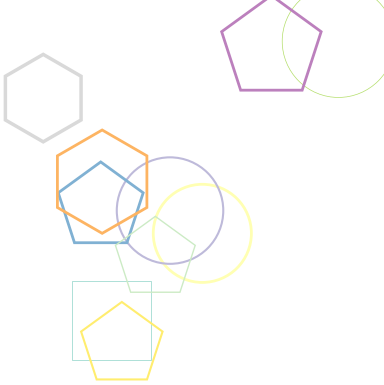[{"shape": "square", "thickness": 0.5, "radius": 0.51, "center": [0.289, 0.167]}, {"shape": "circle", "thickness": 2, "radius": 0.64, "center": [0.526, 0.394]}, {"shape": "circle", "thickness": 1.5, "radius": 0.69, "center": [0.442, 0.453]}, {"shape": "pentagon", "thickness": 2, "radius": 0.58, "center": [0.262, 0.463]}, {"shape": "hexagon", "thickness": 2, "radius": 0.67, "center": [0.265, 0.528]}, {"shape": "circle", "thickness": 0.5, "radius": 0.73, "center": [0.879, 0.893]}, {"shape": "hexagon", "thickness": 2.5, "radius": 0.57, "center": [0.112, 0.745]}, {"shape": "pentagon", "thickness": 2, "radius": 0.68, "center": [0.705, 0.876]}, {"shape": "pentagon", "thickness": 1, "radius": 0.54, "center": [0.403, 0.329]}, {"shape": "pentagon", "thickness": 1.5, "radius": 0.56, "center": [0.316, 0.104]}]